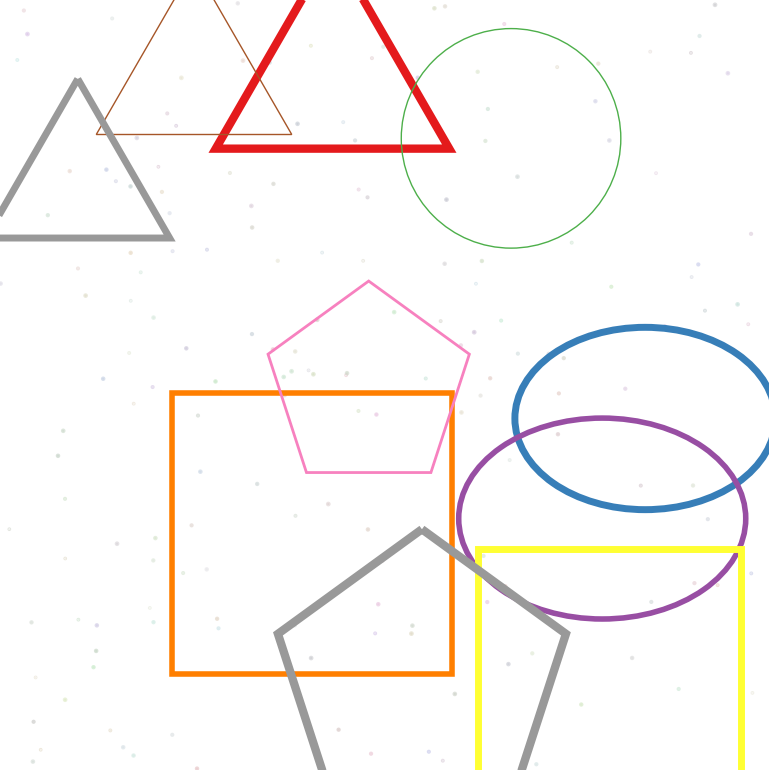[{"shape": "triangle", "thickness": 3, "radius": 0.88, "center": [0.432, 0.895]}, {"shape": "oval", "thickness": 2.5, "radius": 0.85, "center": [0.838, 0.457]}, {"shape": "circle", "thickness": 0.5, "radius": 0.71, "center": [0.664, 0.82]}, {"shape": "oval", "thickness": 2, "radius": 0.93, "center": [0.782, 0.327]}, {"shape": "square", "thickness": 2, "radius": 0.91, "center": [0.405, 0.307]}, {"shape": "square", "thickness": 2.5, "radius": 0.85, "center": [0.791, 0.117]}, {"shape": "triangle", "thickness": 0.5, "radius": 0.73, "center": [0.252, 0.899]}, {"shape": "pentagon", "thickness": 1, "radius": 0.69, "center": [0.479, 0.498]}, {"shape": "pentagon", "thickness": 3, "radius": 0.98, "center": [0.548, 0.116]}, {"shape": "triangle", "thickness": 2.5, "radius": 0.69, "center": [0.101, 0.76]}]